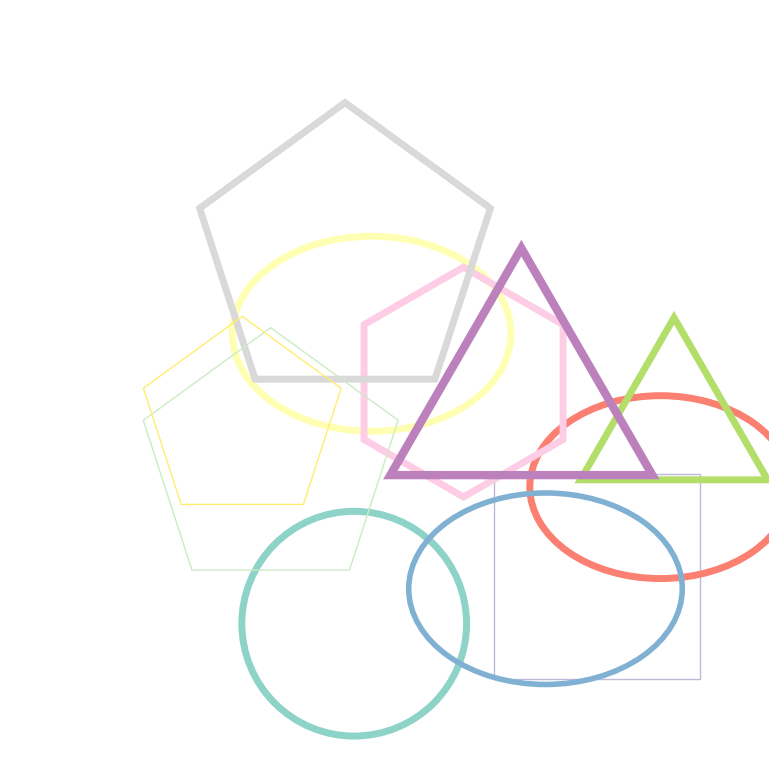[{"shape": "circle", "thickness": 2.5, "radius": 0.73, "center": [0.46, 0.19]}, {"shape": "oval", "thickness": 2.5, "radius": 0.9, "center": [0.483, 0.567]}, {"shape": "square", "thickness": 0.5, "radius": 0.67, "center": [0.776, 0.251]}, {"shape": "oval", "thickness": 2.5, "radius": 0.85, "center": [0.858, 0.367]}, {"shape": "oval", "thickness": 2, "radius": 0.89, "center": [0.708, 0.235]}, {"shape": "triangle", "thickness": 2.5, "radius": 0.7, "center": [0.875, 0.447]}, {"shape": "hexagon", "thickness": 2.5, "radius": 0.75, "center": [0.602, 0.504]}, {"shape": "pentagon", "thickness": 2.5, "radius": 0.99, "center": [0.448, 0.668]}, {"shape": "triangle", "thickness": 3, "radius": 0.98, "center": [0.677, 0.481]}, {"shape": "pentagon", "thickness": 0.5, "radius": 0.87, "center": [0.352, 0.4]}, {"shape": "pentagon", "thickness": 0.5, "radius": 0.68, "center": [0.315, 0.454]}]